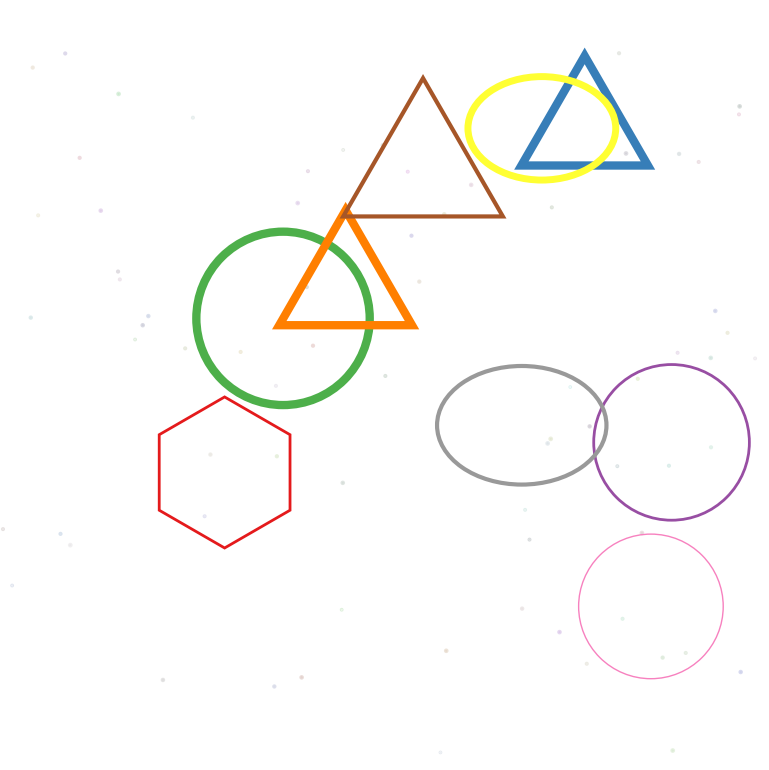[{"shape": "hexagon", "thickness": 1, "radius": 0.49, "center": [0.292, 0.386]}, {"shape": "triangle", "thickness": 3, "radius": 0.47, "center": [0.759, 0.833]}, {"shape": "circle", "thickness": 3, "radius": 0.56, "center": [0.368, 0.587]}, {"shape": "circle", "thickness": 1, "radius": 0.51, "center": [0.872, 0.425]}, {"shape": "triangle", "thickness": 3, "radius": 0.5, "center": [0.449, 0.627]}, {"shape": "oval", "thickness": 2.5, "radius": 0.48, "center": [0.704, 0.833]}, {"shape": "triangle", "thickness": 1.5, "radius": 0.6, "center": [0.549, 0.779]}, {"shape": "circle", "thickness": 0.5, "radius": 0.47, "center": [0.845, 0.212]}, {"shape": "oval", "thickness": 1.5, "radius": 0.55, "center": [0.678, 0.448]}]